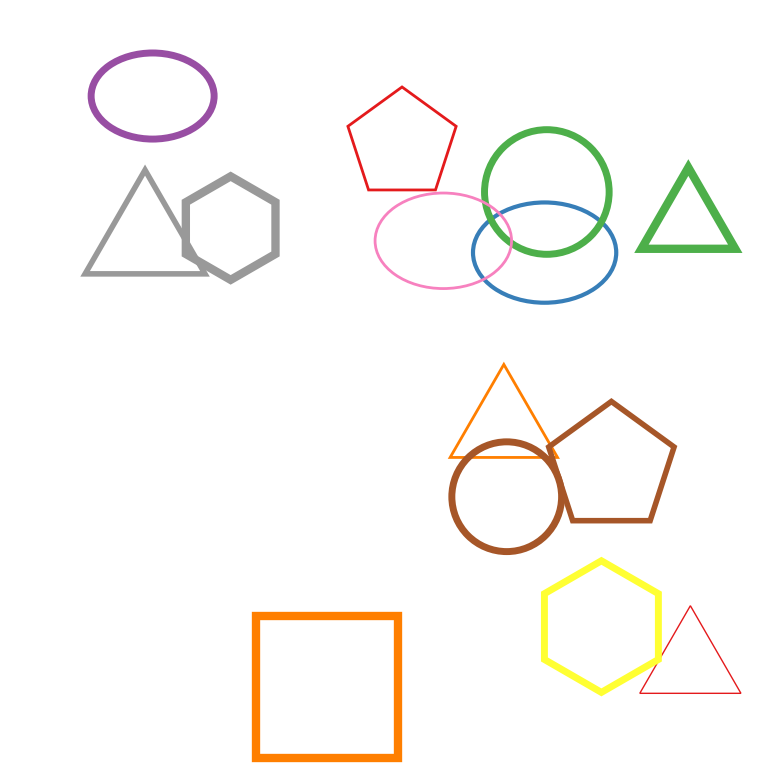[{"shape": "pentagon", "thickness": 1, "radius": 0.37, "center": [0.522, 0.813]}, {"shape": "triangle", "thickness": 0.5, "radius": 0.38, "center": [0.897, 0.138]}, {"shape": "oval", "thickness": 1.5, "radius": 0.47, "center": [0.707, 0.672]}, {"shape": "circle", "thickness": 2.5, "radius": 0.4, "center": [0.71, 0.751]}, {"shape": "triangle", "thickness": 3, "radius": 0.35, "center": [0.894, 0.712]}, {"shape": "oval", "thickness": 2.5, "radius": 0.4, "center": [0.198, 0.875]}, {"shape": "triangle", "thickness": 1, "radius": 0.4, "center": [0.654, 0.446]}, {"shape": "square", "thickness": 3, "radius": 0.46, "center": [0.424, 0.108]}, {"shape": "hexagon", "thickness": 2.5, "radius": 0.43, "center": [0.781, 0.186]}, {"shape": "pentagon", "thickness": 2, "radius": 0.43, "center": [0.794, 0.393]}, {"shape": "circle", "thickness": 2.5, "radius": 0.36, "center": [0.658, 0.355]}, {"shape": "oval", "thickness": 1, "radius": 0.44, "center": [0.576, 0.687]}, {"shape": "triangle", "thickness": 2, "radius": 0.45, "center": [0.188, 0.689]}, {"shape": "hexagon", "thickness": 3, "radius": 0.34, "center": [0.3, 0.704]}]